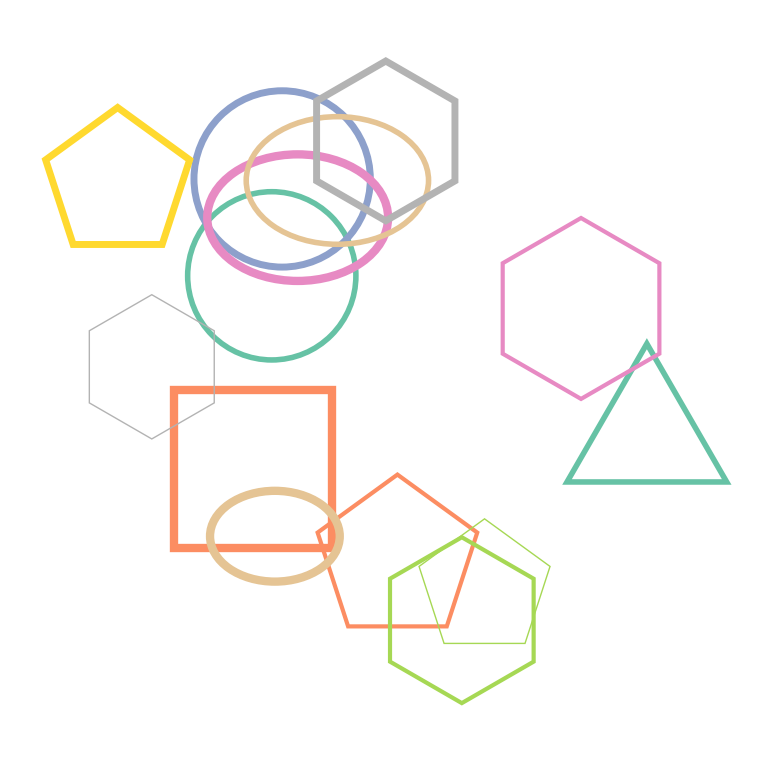[{"shape": "triangle", "thickness": 2, "radius": 0.6, "center": [0.84, 0.434]}, {"shape": "circle", "thickness": 2, "radius": 0.55, "center": [0.353, 0.642]}, {"shape": "pentagon", "thickness": 1.5, "radius": 0.54, "center": [0.516, 0.275]}, {"shape": "square", "thickness": 3, "radius": 0.51, "center": [0.328, 0.391]}, {"shape": "circle", "thickness": 2.5, "radius": 0.57, "center": [0.366, 0.768]}, {"shape": "hexagon", "thickness": 1.5, "radius": 0.59, "center": [0.755, 0.599]}, {"shape": "oval", "thickness": 3, "radius": 0.59, "center": [0.387, 0.717]}, {"shape": "hexagon", "thickness": 1.5, "radius": 0.54, "center": [0.6, 0.195]}, {"shape": "pentagon", "thickness": 0.5, "radius": 0.45, "center": [0.629, 0.237]}, {"shape": "pentagon", "thickness": 2.5, "radius": 0.49, "center": [0.153, 0.762]}, {"shape": "oval", "thickness": 2, "radius": 0.59, "center": [0.438, 0.766]}, {"shape": "oval", "thickness": 3, "radius": 0.42, "center": [0.357, 0.304]}, {"shape": "hexagon", "thickness": 0.5, "radius": 0.47, "center": [0.197, 0.524]}, {"shape": "hexagon", "thickness": 2.5, "radius": 0.52, "center": [0.501, 0.817]}]